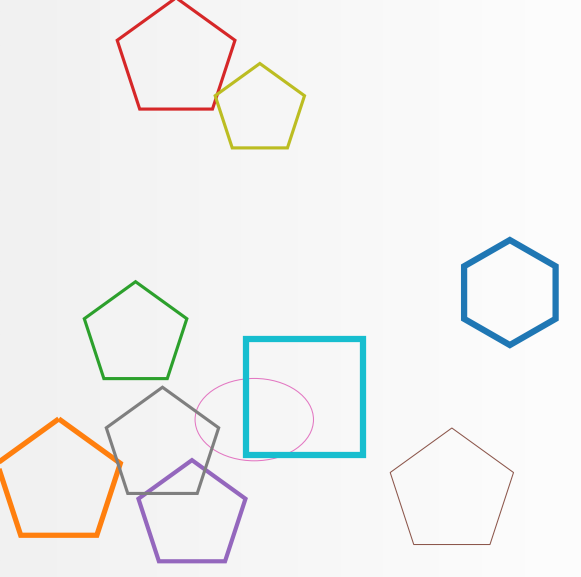[{"shape": "hexagon", "thickness": 3, "radius": 0.45, "center": [0.877, 0.493]}, {"shape": "pentagon", "thickness": 2.5, "radius": 0.56, "center": [0.101, 0.162]}, {"shape": "pentagon", "thickness": 1.5, "radius": 0.46, "center": [0.233, 0.419]}, {"shape": "pentagon", "thickness": 1.5, "radius": 0.53, "center": [0.303, 0.896]}, {"shape": "pentagon", "thickness": 2, "radius": 0.48, "center": [0.33, 0.106]}, {"shape": "pentagon", "thickness": 0.5, "radius": 0.56, "center": [0.777, 0.146]}, {"shape": "oval", "thickness": 0.5, "radius": 0.51, "center": [0.437, 0.273]}, {"shape": "pentagon", "thickness": 1.5, "radius": 0.51, "center": [0.28, 0.227]}, {"shape": "pentagon", "thickness": 1.5, "radius": 0.4, "center": [0.447, 0.808]}, {"shape": "square", "thickness": 3, "radius": 0.5, "center": [0.524, 0.312]}]